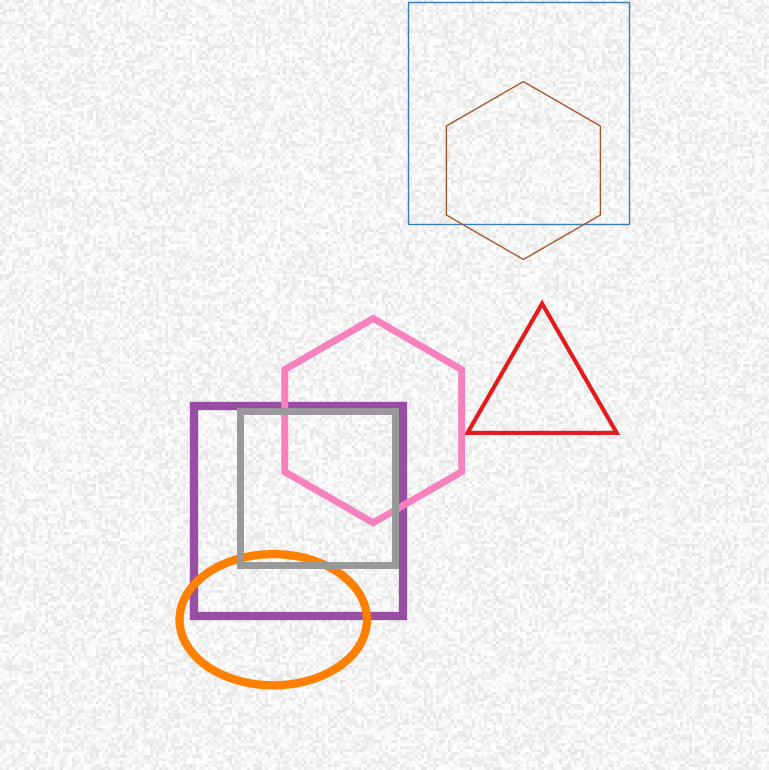[{"shape": "triangle", "thickness": 1.5, "radius": 0.56, "center": [0.704, 0.494]}, {"shape": "square", "thickness": 0.5, "radius": 0.72, "center": [0.673, 0.853]}, {"shape": "square", "thickness": 3, "radius": 0.68, "center": [0.388, 0.336]}, {"shape": "oval", "thickness": 3, "radius": 0.61, "center": [0.355, 0.195]}, {"shape": "hexagon", "thickness": 0.5, "radius": 0.58, "center": [0.68, 0.779]}, {"shape": "hexagon", "thickness": 2.5, "radius": 0.66, "center": [0.485, 0.454]}, {"shape": "square", "thickness": 2.5, "radius": 0.5, "center": [0.413, 0.366]}]